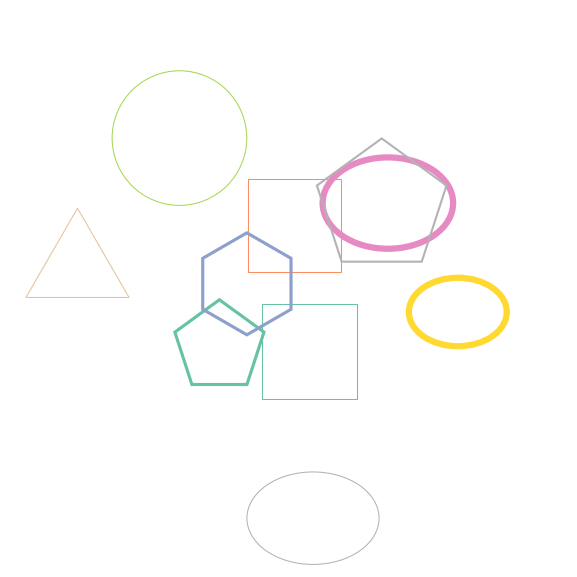[{"shape": "pentagon", "thickness": 1.5, "radius": 0.41, "center": [0.38, 0.399]}, {"shape": "square", "thickness": 0.5, "radius": 0.41, "center": [0.537, 0.391]}, {"shape": "square", "thickness": 0.5, "radius": 0.4, "center": [0.51, 0.608]}, {"shape": "hexagon", "thickness": 1.5, "radius": 0.44, "center": [0.427, 0.508]}, {"shape": "oval", "thickness": 3, "radius": 0.57, "center": [0.672, 0.647]}, {"shape": "circle", "thickness": 0.5, "radius": 0.58, "center": [0.311, 0.76]}, {"shape": "oval", "thickness": 3, "radius": 0.42, "center": [0.793, 0.459]}, {"shape": "triangle", "thickness": 0.5, "radius": 0.52, "center": [0.134, 0.536]}, {"shape": "pentagon", "thickness": 1, "radius": 0.59, "center": [0.661, 0.641]}, {"shape": "oval", "thickness": 0.5, "radius": 0.57, "center": [0.542, 0.102]}]